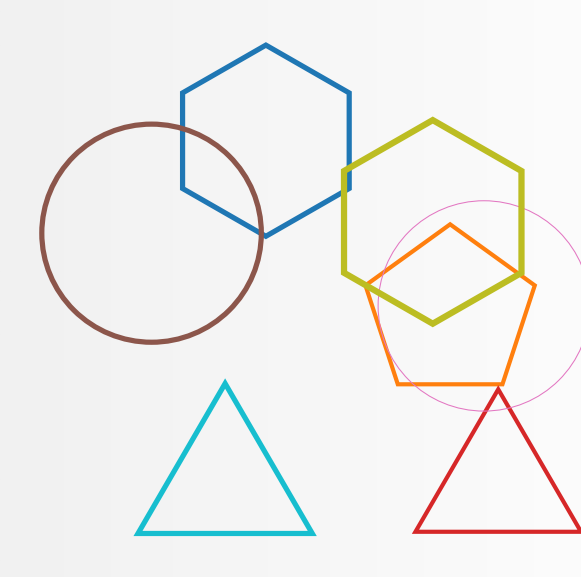[{"shape": "hexagon", "thickness": 2.5, "radius": 0.83, "center": [0.457, 0.755]}, {"shape": "pentagon", "thickness": 2, "radius": 0.77, "center": [0.774, 0.458]}, {"shape": "triangle", "thickness": 2, "radius": 0.82, "center": [0.857, 0.161]}, {"shape": "circle", "thickness": 2.5, "radius": 0.94, "center": [0.261, 0.595]}, {"shape": "circle", "thickness": 0.5, "radius": 0.91, "center": [0.833, 0.469]}, {"shape": "hexagon", "thickness": 3, "radius": 0.88, "center": [0.745, 0.615]}, {"shape": "triangle", "thickness": 2.5, "radius": 0.87, "center": [0.387, 0.162]}]